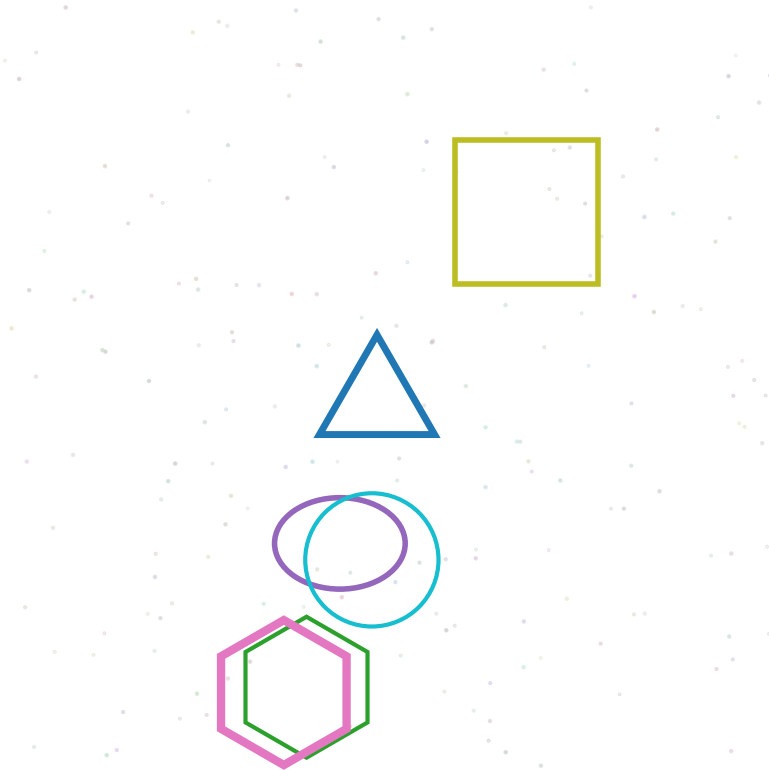[{"shape": "triangle", "thickness": 2.5, "radius": 0.43, "center": [0.49, 0.479]}, {"shape": "hexagon", "thickness": 1.5, "radius": 0.46, "center": [0.398, 0.108]}, {"shape": "oval", "thickness": 2, "radius": 0.42, "center": [0.441, 0.294]}, {"shape": "hexagon", "thickness": 3, "radius": 0.47, "center": [0.369, 0.101]}, {"shape": "square", "thickness": 2, "radius": 0.47, "center": [0.684, 0.725]}, {"shape": "circle", "thickness": 1.5, "radius": 0.43, "center": [0.483, 0.273]}]